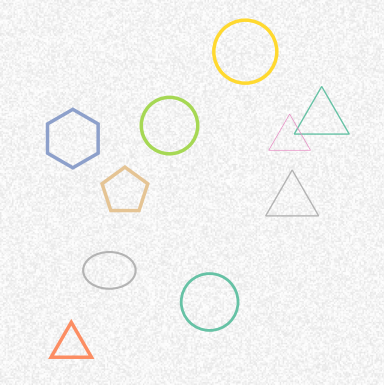[{"shape": "triangle", "thickness": 1, "radius": 0.41, "center": [0.836, 0.693]}, {"shape": "circle", "thickness": 2, "radius": 0.37, "center": [0.544, 0.216]}, {"shape": "triangle", "thickness": 2.5, "radius": 0.3, "center": [0.185, 0.102]}, {"shape": "hexagon", "thickness": 2.5, "radius": 0.38, "center": [0.189, 0.64]}, {"shape": "triangle", "thickness": 0.5, "radius": 0.31, "center": [0.752, 0.641]}, {"shape": "circle", "thickness": 2.5, "radius": 0.37, "center": [0.44, 0.674]}, {"shape": "circle", "thickness": 2.5, "radius": 0.41, "center": [0.637, 0.866]}, {"shape": "pentagon", "thickness": 2.5, "radius": 0.31, "center": [0.324, 0.504]}, {"shape": "triangle", "thickness": 1, "radius": 0.4, "center": [0.759, 0.479]}, {"shape": "oval", "thickness": 1.5, "radius": 0.34, "center": [0.284, 0.298]}]